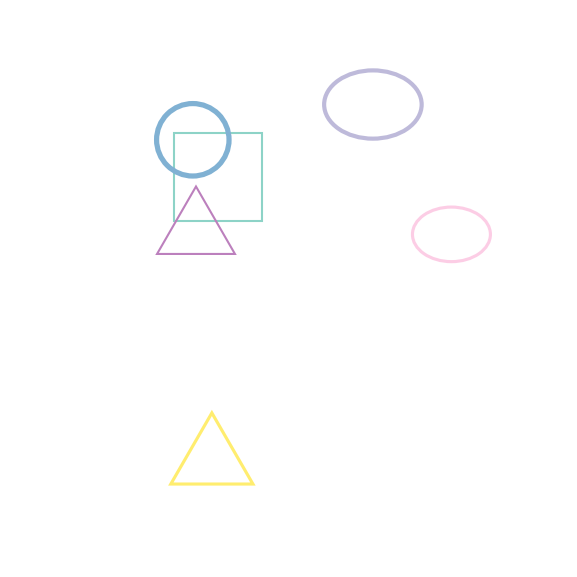[{"shape": "square", "thickness": 1, "radius": 0.38, "center": [0.377, 0.693]}, {"shape": "oval", "thickness": 2, "radius": 0.42, "center": [0.646, 0.818]}, {"shape": "circle", "thickness": 2.5, "radius": 0.31, "center": [0.334, 0.757]}, {"shape": "oval", "thickness": 1.5, "radius": 0.34, "center": [0.782, 0.593]}, {"shape": "triangle", "thickness": 1, "radius": 0.39, "center": [0.339, 0.598]}, {"shape": "triangle", "thickness": 1.5, "radius": 0.41, "center": [0.367, 0.202]}]